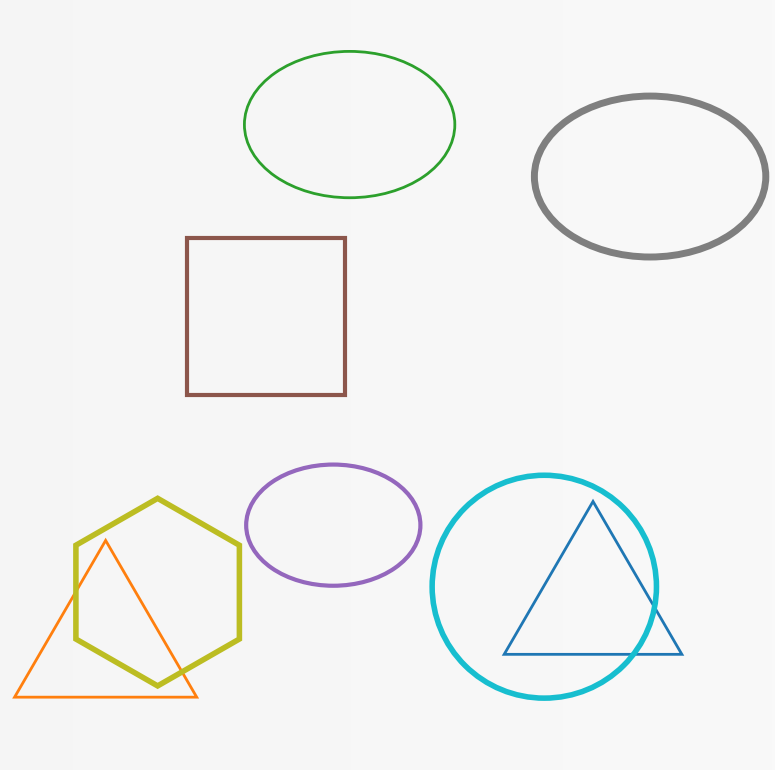[{"shape": "triangle", "thickness": 1, "radius": 0.66, "center": [0.765, 0.216]}, {"shape": "triangle", "thickness": 1, "radius": 0.68, "center": [0.136, 0.162]}, {"shape": "oval", "thickness": 1, "radius": 0.68, "center": [0.451, 0.838]}, {"shape": "oval", "thickness": 1.5, "radius": 0.56, "center": [0.43, 0.318]}, {"shape": "square", "thickness": 1.5, "radius": 0.51, "center": [0.344, 0.589]}, {"shape": "oval", "thickness": 2.5, "radius": 0.75, "center": [0.839, 0.771]}, {"shape": "hexagon", "thickness": 2, "radius": 0.61, "center": [0.203, 0.231]}, {"shape": "circle", "thickness": 2, "radius": 0.72, "center": [0.702, 0.238]}]